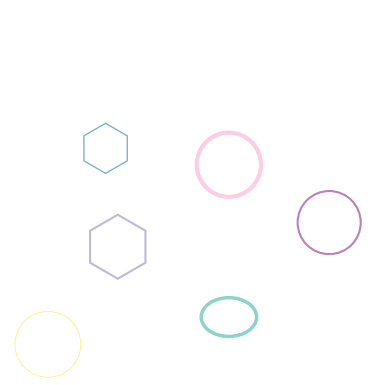[{"shape": "oval", "thickness": 2.5, "radius": 0.36, "center": [0.595, 0.177]}, {"shape": "hexagon", "thickness": 1.5, "radius": 0.42, "center": [0.306, 0.359]}, {"shape": "hexagon", "thickness": 1, "radius": 0.32, "center": [0.274, 0.615]}, {"shape": "circle", "thickness": 3, "radius": 0.42, "center": [0.594, 0.572]}, {"shape": "circle", "thickness": 1.5, "radius": 0.41, "center": [0.855, 0.422]}, {"shape": "circle", "thickness": 0.5, "radius": 0.43, "center": [0.124, 0.106]}]